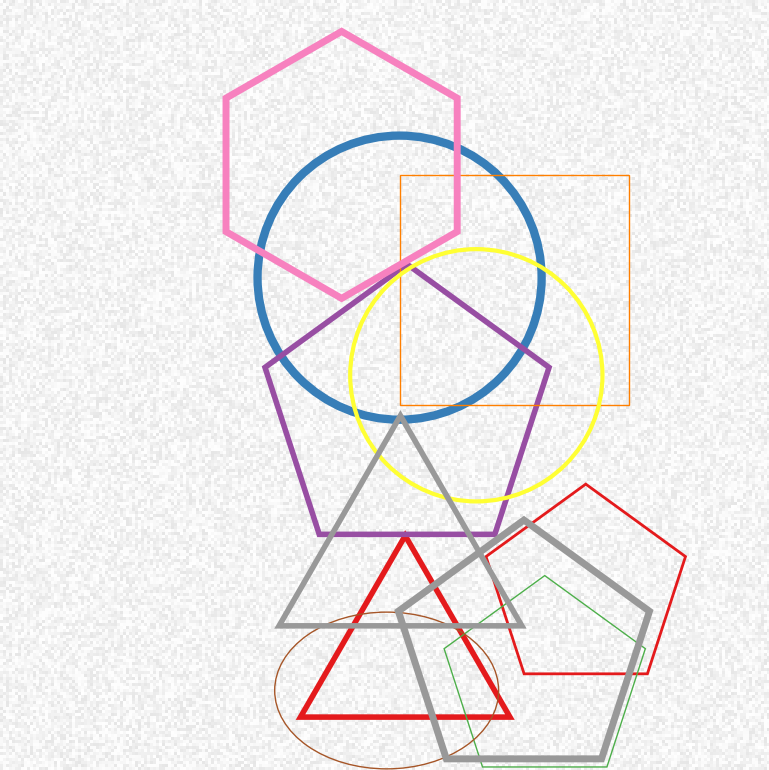[{"shape": "pentagon", "thickness": 1, "radius": 0.68, "center": [0.761, 0.235]}, {"shape": "triangle", "thickness": 2, "radius": 0.79, "center": [0.526, 0.147]}, {"shape": "circle", "thickness": 3, "radius": 0.92, "center": [0.519, 0.639]}, {"shape": "pentagon", "thickness": 0.5, "radius": 0.69, "center": [0.707, 0.115]}, {"shape": "pentagon", "thickness": 2, "radius": 0.97, "center": [0.529, 0.463]}, {"shape": "square", "thickness": 0.5, "radius": 0.75, "center": [0.668, 0.623]}, {"shape": "circle", "thickness": 1.5, "radius": 0.82, "center": [0.619, 0.513]}, {"shape": "oval", "thickness": 0.5, "radius": 0.73, "center": [0.502, 0.103]}, {"shape": "hexagon", "thickness": 2.5, "radius": 0.87, "center": [0.444, 0.786]}, {"shape": "triangle", "thickness": 2, "radius": 0.91, "center": [0.52, 0.278]}, {"shape": "pentagon", "thickness": 2.5, "radius": 0.86, "center": [0.68, 0.153]}]